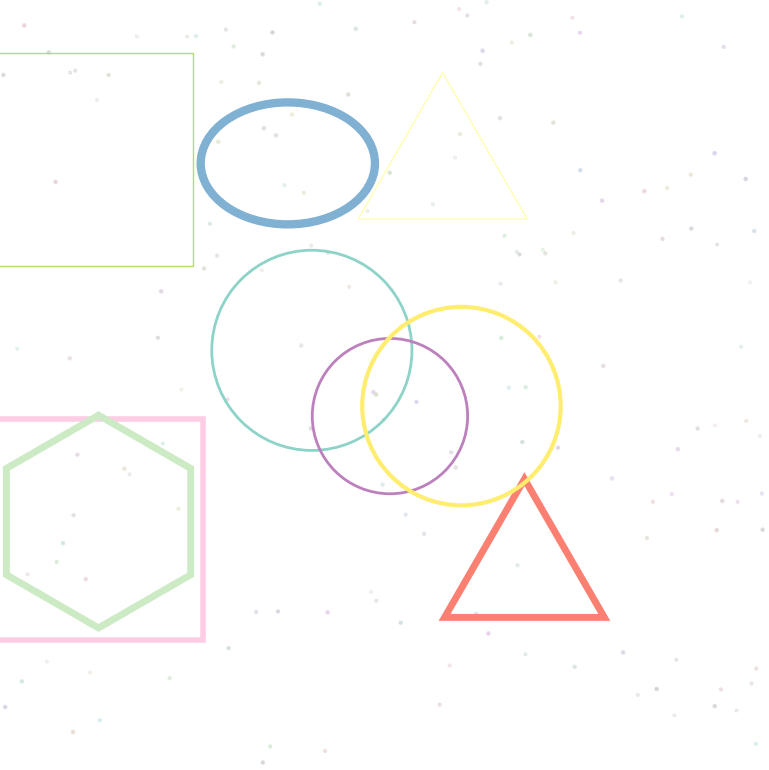[{"shape": "circle", "thickness": 1, "radius": 0.65, "center": [0.405, 0.545]}, {"shape": "triangle", "thickness": 0.5, "radius": 0.63, "center": [0.575, 0.779]}, {"shape": "triangle", "thickness": 2.5, "radius": 0.6, "center": [0.681, 0.258]}, {"shape": "oval", "thickness": 3, "radius": 0.57, "center": [0.374, 0.788]}, {"shape": "square", "thickness": 0.5, "radius": 0.69, "center": [0.112, 0.793]}, {"shape": "square", "thickness": 2, "radius": 0.71, "center": [0.12, 0.312]}, {"shape": "circle", "thickness": 1, "radius": 0.5, "center": [0.506, 0.46]}, {"shape": "hexagon", "thickness": 2.5, "radius": 0.69, "center": [0.128, 0.323]}, {"shape": "circle", "thickness": 1.5, "radius": 0.64, "center": [0.599, 0.473]}]